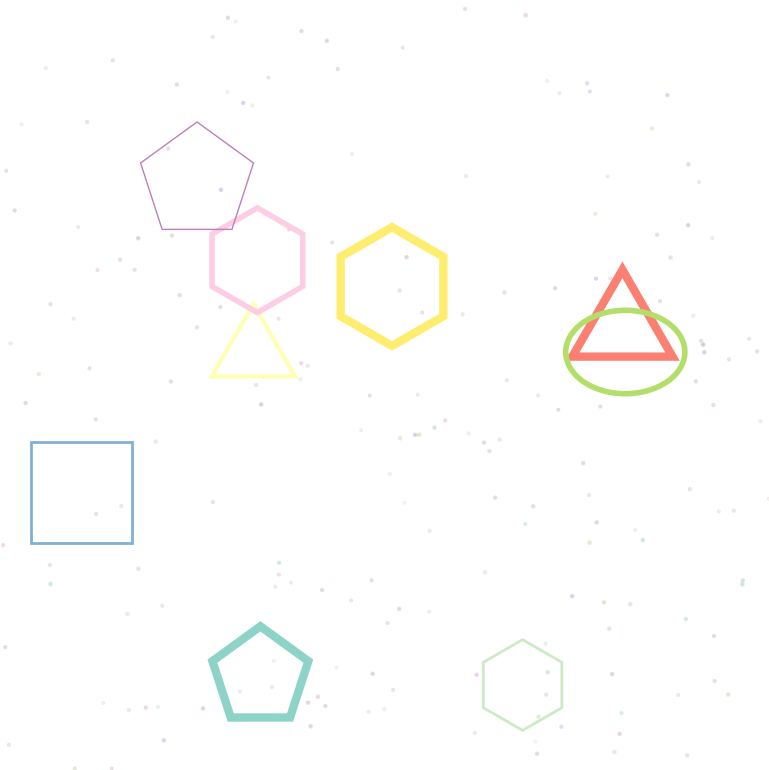[{"shape": "pentagon", "thickness": 3, "radius": 0.33, "center": [0.338, 0.121]}, {"shape": "triangle", "thickness": 1.5, "radius": 0.31, "center": [0.329, 0.542]}, {"shape": "triangle", "thickness": 3, "radius": 0.38, "center": [0.808, 0.574]}, {"shape": "square", "thickness": 1, "radius": 0.33, "center": [0.105, 0.361]}, {"shape": "oval", "thickness": 2, "radius": 0.39, "center": [0.812, 0.543]}, {"shape": "hexagon", "thickness": 2, "radius": 0.34, "center": [0.334, 0.662]}, {"shape": "pentagon", "thickness": 0.5, "radius": 0.39, "center": [0.256, 0.764]}, {"shape": "hexagon", "thickness": 1, "radius": 0.29, "center": [0.679, 0.11]}, {"shape": "hexagon", "thickness": 3, "radius": 0.39, "center": [0.509, 0.628]}]